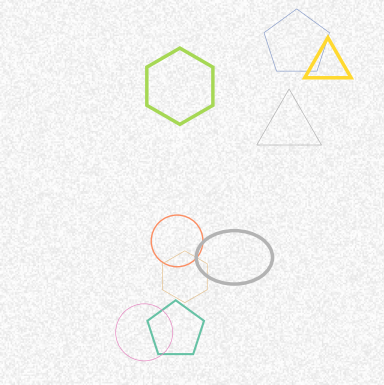[{"shape": "pentagon", "thickness": 1.5, "radius": 0.39, "center": [0.456, 0.143]}, {"shape": "circle", "thickness": 1, "radius": 0.34, "center": [0.46, 0.374]}, {"shape": "pentagon", "thickness": 0.5, "radius": 0.45, "center": [0.771, 0.887]}, {"shape": "circle", "thickness": 0.5, "radius": 0.37, "center": [0.375, 0.137]}, {"shape": "hexagon", "thickness": 2.5, "radius": 0.5, "center": [0.467, 0.776]}, {"shape": "triangle", "thickness": 2.5, "radius": 0.35, "center": [0.852, 0.833]}, {"shape": "hexagon", "thickness": 0.5, "radius": 0.34, "center": [0.48, 0.281]}, {"shape": "oval", "thickness": 2.5, "radius": 0.5, "center": [0.609, 0.332]}, {"shape": "triangle", "thickness": 0.5, "radius": 0.49, "center": [0.751, 0.672]}]